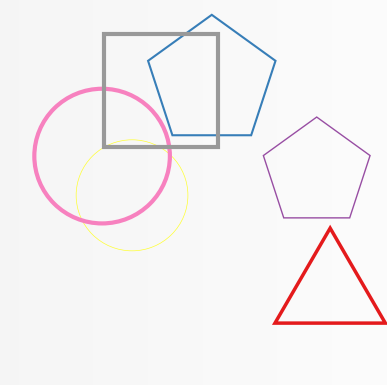[{"shape": "triangle", "thickness": 2.5, "radius": 0.82, "center": [0.852, 0.243]}, {"shape": "pentagon", "thickness": 1.5, "radius": 0.86, "center": [0.547, 0.789]}, {"shape": "pentagon", "thickness": 1, "radius": 0.72, "center": [0.817, 0.551]}, {"shape": "circle", "thickness": 0.5, "radius": 0.72, "center": [0.341, 0.493]}, {"shape": "circle", "thickness": 3, "radius": 0.87, "center": [0.263, 0.595]}, {"shape": "square", "thickness": 3, "radius": 0.73, "center": [0.416, 0.766]}]